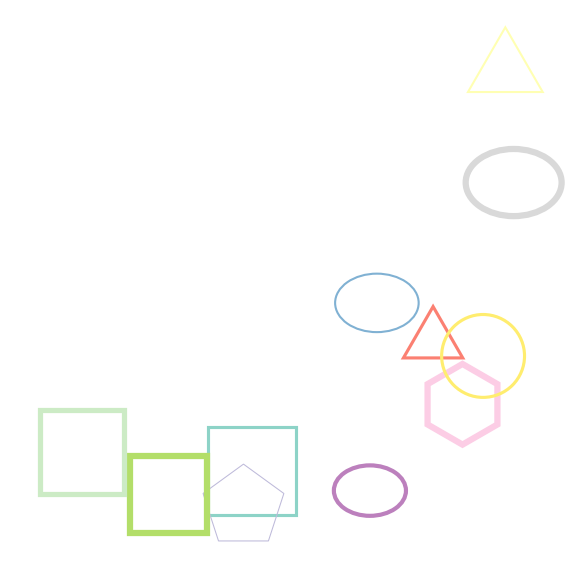[{"shape": "square", "thickness": 1.5, "radius": 0.38, "center": [0.436, 0.184]}, {"shape": "triangle", "thickness": 1, "radius": 0.37, "center": [0.875, 0.877]}, {"shape": "pentagon", "thickness": 0.5, "radius": 0.37, "center": [0.422, 0.122]}, {"shape": "triangle", "thickness": 1.5, "radius": 0.3, "center": [0.75, 0.409]}, {"shape": "oval", "thickness": 1, "radius": 0.36, "center": [0.653, 0.475]}, {"shape": "square", "thickness": 3, "radius": 0.33, "center": [0.291, 0.143]}, {"shape": "hexagon", "thickness": 3, "radius": 0.35, "center": [0.801, 0.299]}, {"shape": "oval", "thickness": 3, "radius": 0.42, "center": [0.889, 0.683]}, {"shape": "oval", "thickness": 2, "radius": 0.31, "center": [0.641, 0.15]}, {"shape": "square", "thickness": 2.5, "radius": 0.36, "center": [0.142, 0.217]}, {"shape": "circle", "thickness": 1.5, "radius": 0.36, "center": [0.837, 0.383]}]